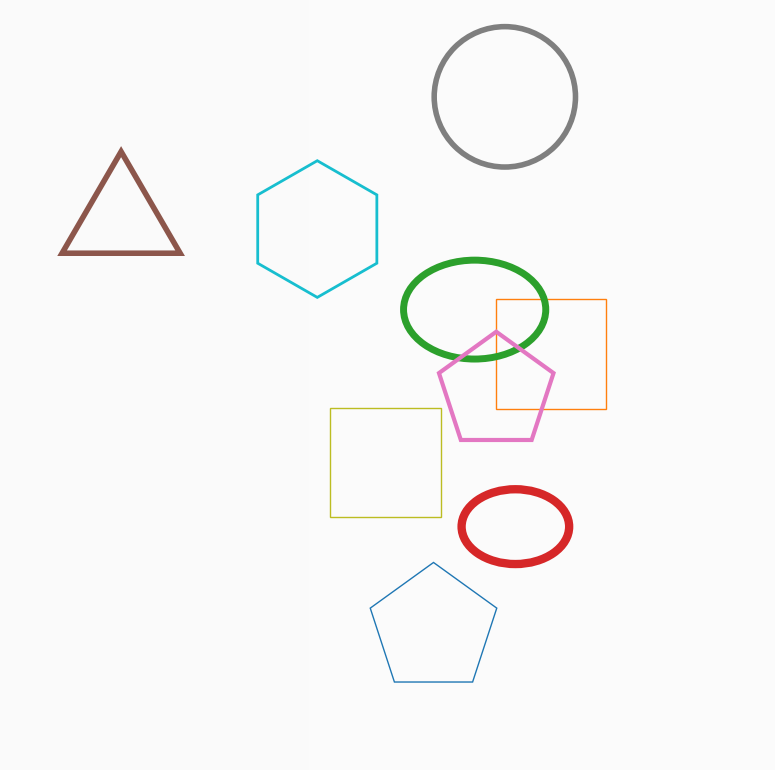[{"shape": "pentagon", "thickness": 0.5, "radius": 0.43, "center": [0.559, 0.184]}, {"shape": "square", "thickness": 0.5, "radius": 0.36, "center": [0.711, 0.54]}, {"shape": "oval", "thickness": 2.5, "radius": 0.46, "center": [0.612, 0.598]}, {"shape": "oval", "thickness": 3, "radius": 0.35, "center": [0.665, 0.316]}, {"shape": "triangle", "thickness": 2, "radius": 0.44, "center": [0.156, 0.715]}, {"shape": "pentagon", "thickness": 1.5, "radius": 0.39, "center": [0.64, 0.491]}, {"shape": "circle", "thickness": 2, "radius": 0.46, "center": [0.651, 0.874]}, {"shape": "square", "thickness": 0.5, "radius": 0.36, "center": [0.497, 0.399]}, {"shape": "hexagon", "thickness": 1, "radius": 0.44, "center": [0.409, 0.703]}]